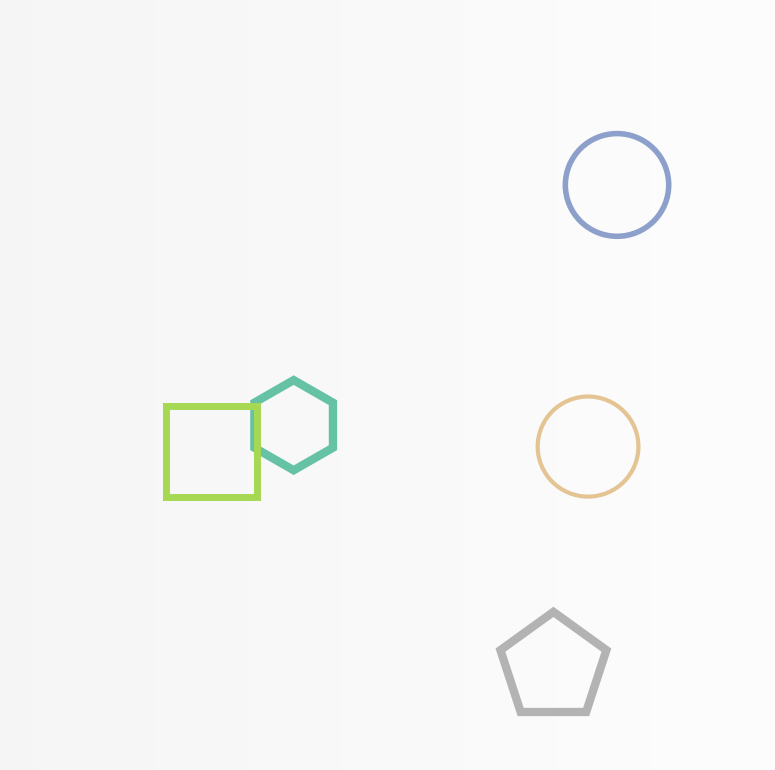[{"shape": "hexagon", "thickness": 3, "radius": 0.29, "center": [0.379, 0.448]}, {"shape": "circle", "thickness": 2, "radius": 0.33, "center": [0.796, 0.76]}, {"shape": "square", "thickness": 2.5, "radius": 0.3, "center": [0.273, 0.414]}, {"shape": "circle", "thickness": 1.5, "radius": 0.32, "center": [0.759, 0.42]}, {"shape": "pentagon", "thickness": 3, "radius": 0.36, "center": [0.714, 0.133]}]